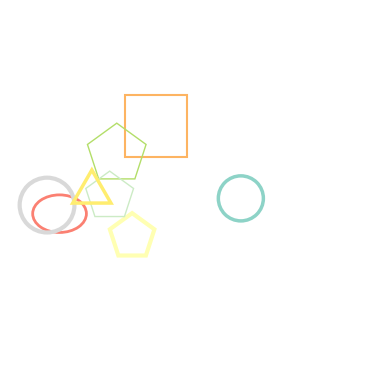[{"shape": "circle", "thickness": 2.5, "radius": 0.29, "center": [0.626, 0.485]}, {"shape": "pentagon", "thickness": 3, "radius": 0.3, "center": [0.343, 0.386]}, {"shape": "oval", "thickness": 2, "radius": 0.35, "center": [0.155, 0.445]}, {"shape": "square", "thickness": 1.5, "radius": 0.4, "center": [0.405, 0.672]}, {"shape": "pentagon", "thickness": 1, "radius": 0.4, "center": [0.303, 0.6]}, {"shape": "circle", "thickness": 3, "radius": 0.36, "center": [0.122, 0.467]}, {"shape": "pentagon", "thickness": 1, "radius": 0.33, "center": [0.285, 0.49]}, {"shape": "triangle", "thickness": 2.5, "radius": 0.29, "center": [0.239, 0.501]}]